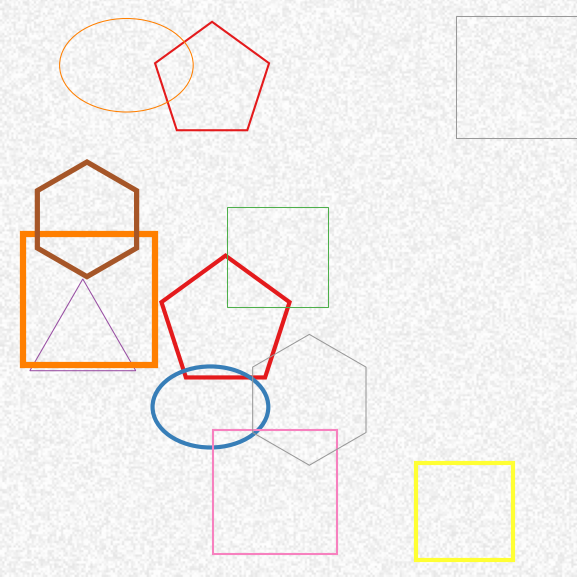[{"shape": "pentagon", "thickness": 2, "radius": 0.58, "center": [0.39, 0.44]}, {"shape": "pentagon", "thickness": 1, "radius": 0.52, "center": [0.367, 0.858]}, {"shape": "oval", "thickness": 2, "radius": 0.5, "center": [0.364, 0.294]}, {"shape": "square", "thickness": 0.5, "radius": 0.44, "center": [0.48, 0.554]}, {"shape": "triangle", "thickness": 0.5, "radius": 0.53, "center": [0.143, 0.41]}, {"shape": "oval", "thickness": 0.5, "radius": 0.58, "center": [0.219, 0.886]}, {"shape": "square", "thickness": 3, "radius": 0.57, "center": [0.154, 0.481]}, {"shape": "square", "thickness": 2, "radius": 0.42, "center": [0.805, 0.114]}, {"shape": "hexagon", "thickness": 2.5, "radius": 0.5, "center": [0.151, 0.619]}, {"shape": "square", "thickness": 1, "radius": 0.54, "center": [0.476, 0.148]}, {"shape": "hexagon", "thickness": 0.5, "radius": 0.57, "center": [0.536, 0.307]}, {"shape": "square", "thickness": 0.5, "radius": 0.53, "center": [0.896, 0.866]}]